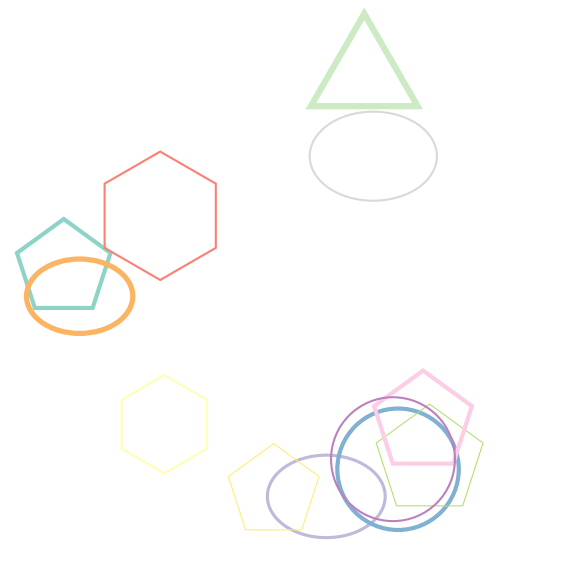[{"shape": "pentagon", "thickness": 2, "radius": 0.43, "center": [0.11, 0.535]}, {"shape": "hexagon", "thickness": 1, "radius": 0.43, "center": [0.284, 0.264]}, {"shape": "oval", "thickness": 1.5, "radius": 0.51, "center": [0.565, 0.14]}, {"shape": "hexagon", "thickness": 1, "radius": 0.56, "center": [0.277, 0.625]}, {"shape": "circle", "thickness": 2, "radius": 0.53, "center": [0.689, 0.187]}, {"shape": "oval", "thickness": 2.5, "radius": 0.46, "center": [0.138, 0.486]}, {"shape": "pentagon", "thickness": 0.5, "radius": 0.49, "center": [0.744, 0.202]}, {"shape": "pentagon", "thickness": 2, "radius": 0.45, "center": [0.732, 0.268]}, {"shape": "oval", "thickness": 1, "radius": 0.55, "center": [0.646, 0.729]}, {"shape": "circle", "thickness": 1, "radius": 0.54, "center": [0.681, 0.204]}, {"shape": "triangle", "thickness": 3, "radius": 0.53, "center": [0.631, 0.869]}, {"shape": "pentagon", "thickness": 0.5, "radius": 0.41, "center": [0.474, 0.148]}]